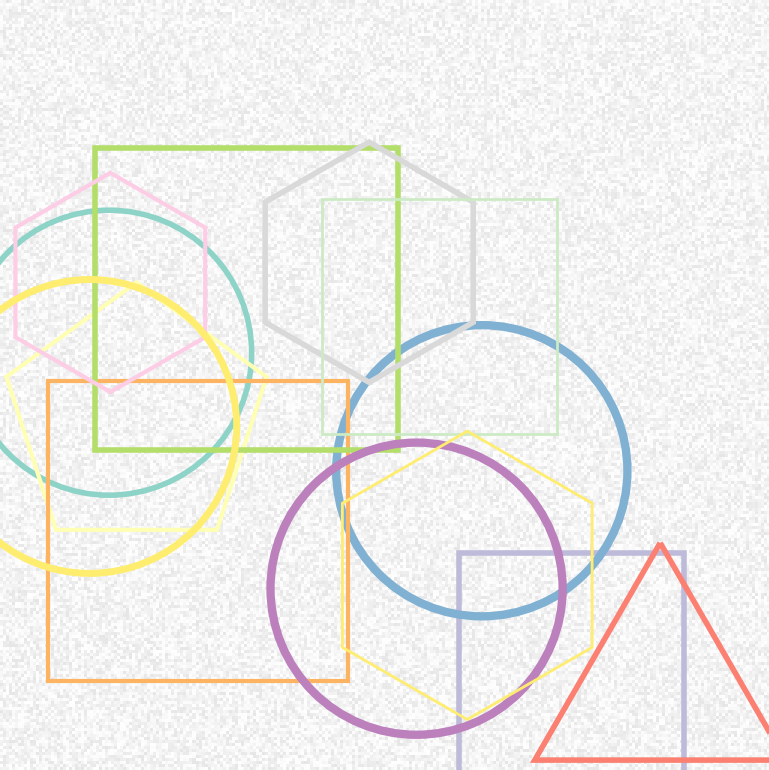[{"shape": "circle", "thickness": 2, "radius": 0.93, "center": [0.142, 0.542]}, {"shape": "pentagon", "thickness": 1.5, "radius": 0.89, "center": [0.177, 0.456]}, {"shape": "square", "thickness": 2, "radius": 0.73, "center": [0.742, 0.136]}, {"shape": "triangle", "thickness": 2, "radius": 0.94, "center": [0.857, 0.107]}, {"shape": "circle", "thickness": 3, "radius": 0.95, "center": [0.626, 0.389]}, {"shape": "square", "thickness": 1.5, "radius": 0.97, "center": [0.257, 0.311]}, {"shape": "square", "thickness": 2, "radius": 0.98, "center": [0.32, 0.611]}, {"shape": "hexagon", "thickness": 1.5, "radius": 0.71, "center": [0.143, 0.633]}, {"shape": "hexagon", "thickness": 2, "radius": 0.78, "center": [0.479, 0.659]}, {"shape": "circle", "thickness": 3, "radius": 0.95, "center": [0.541, 0.235]}, {"shape": "square", "thickness": 1, "radius": 0.76, "center": [0.571, 0.589]}, {"shape": "hexagon", "thickness": 1, "radius": 0.94, "center": [0.607, 0.253]}, {"shape": "circle", "thickness": 2.5, "radius": 0.95, "center": [0.117, 0.446]}]